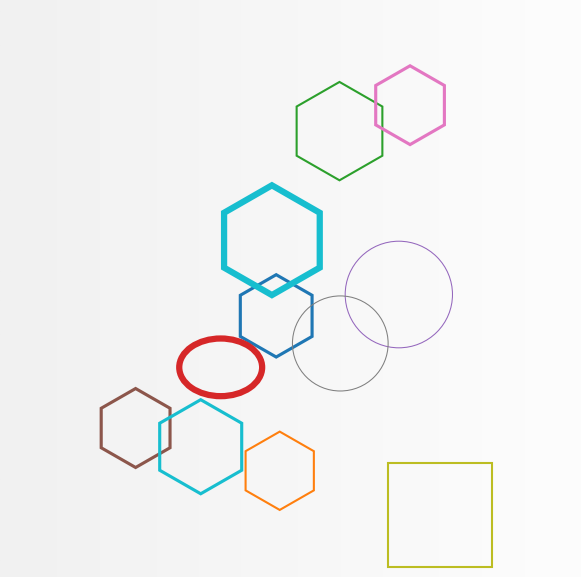[{"shape": "hexagon", "thickness": 1.5, "radius": 0.36, "center": [0.475, 0.452]}, {"shape": "hexagon", "thickness": 1, "radius": 0.34, "center": [0.481, 0.184]}, {"shape": "hexagon", "thickness": 1, "radius": 0.43, "center": [0.584, 0.772]}, {"shape": "oval", "thickness": 3, "radius": 0.36, "center": [0.38, 0.363]}, {"shape": "circle", "thickness": 0.5, "radius": 0.46, "center": [0.686, 0.489]}, {"shape": "hexagon", "thickness": 1.5, "radius": 0.34, "center": [0.233, 0.258]}, {"shape": "hexagon", "thickness": 1.5, "radius": 0.34, "center": [0.705, 0.817]}, {"shape": "circle", "thickness": 0.5, "radius": 0.41, "center": [0.585, 0.404]}, {"shape": "square", "thickness": 1, "radius": 0.45, "center": [0.757, 0.107]}, {"shape": "hexagon", "thickness": 3, "radius": 0.48, "center": [0.468, 0.583]}, {"shape": "hexagon", "thickness": 1.5, "radius": 0.41, "center": [0.345, 0.226]}]